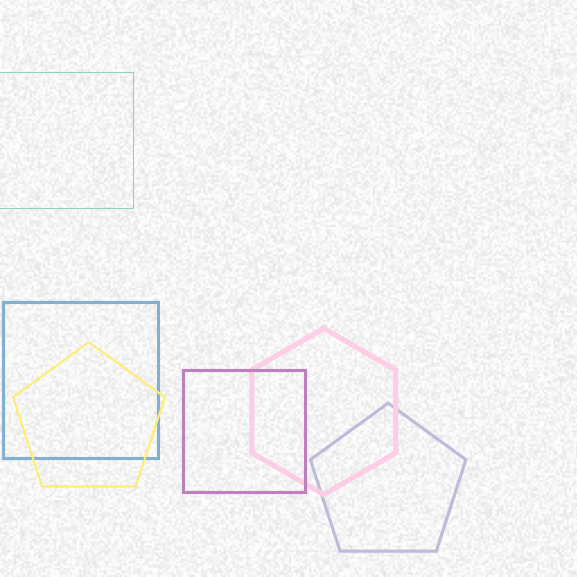[{"shape": "square", "thickness": 0.5, "radius": 0.59, "center": [0.112, 0.756]}, {"shape": "pentagon", "thickness": 1.5, "radius": 0.71, "center": [0.672, 0.159]}, {"shape": "square", "thickness": 1.5, "radius": 0.67, "center": [0.139, 0.341]}, {"shape": "hexagon", "thickness": 2.5, "radius": 0.72, "center": [0.561, 0.287]}, {"shape": "square", "thickness": 1.5, "radius": 0.52, "center": [0.423, 0.253]}, {"shape": "pentagon", "thickness": 1, "radius": 0.69, "center": [0.154, 0.269]}]